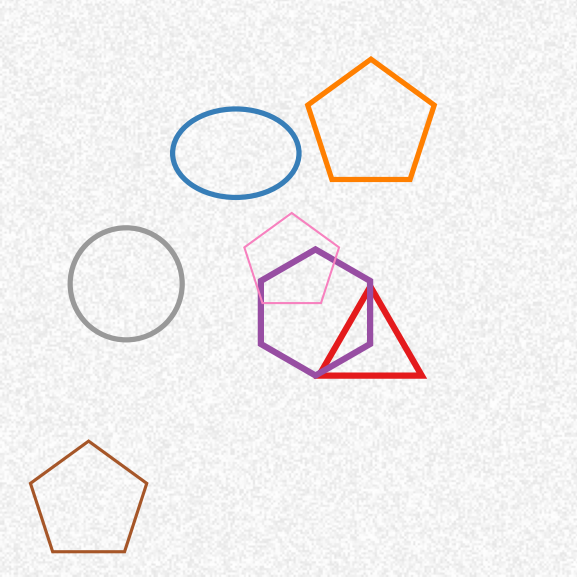[{"shape": "triangle", "thickness": 3, "radius": 0.51, "center": [0.641, 0.4]}, {"shape": "oval", "thickness": 2.5, "radius": 0.55, "center": [0.408, 0.734]}, {"shape": "hexagon", "thickness": 3, "radius": 0.55, "center": [0.546, 0.458]}, {"shape": "pentagon", "thickness": 2.5, "radius": 0.58, "center": [0.642, 0.782]}, {"shape": "pentagon", "thickness": 1.5, "radius": 0.53, "center": [0.153, 0.129]}, {"shape": "pentagon", "thickness": 1, "radius": 0.43, "center": [0.505, 0.544]}, {"shape": "circle", "thickness": 2.5, "radius": 0.49, "center": [0.219, 0.508]}]